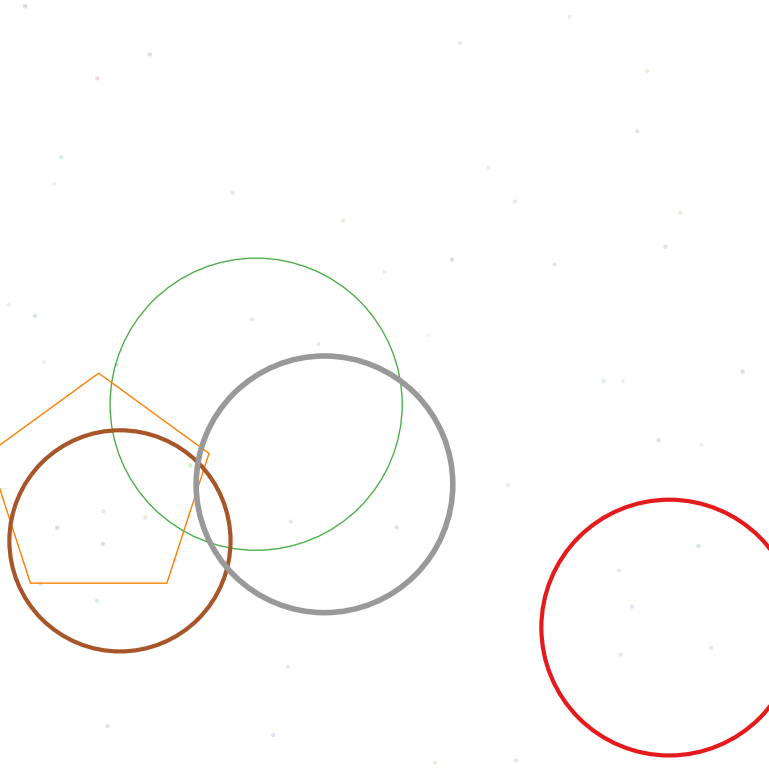[{"shape": "circle", "thickness": 1.5, "radius": 0.83, "center": [0.869, 0.185]}, {"shape": "circle", "thickness": 0.5, "radius": 0.95, "center": [0.333, 0.475]}, {"shape": "pentagon", "thickness": 0.5, "radius": 0.75, "center": [0.128, 0.365]}, {"shape": "circle", "thickness": 1.5, "radius": 0.72, "center": [0.156, 0.298]}, {"shape": "circle", "thickness": 2, "radius": 0.83, "center": [0.421, 0.371]}]